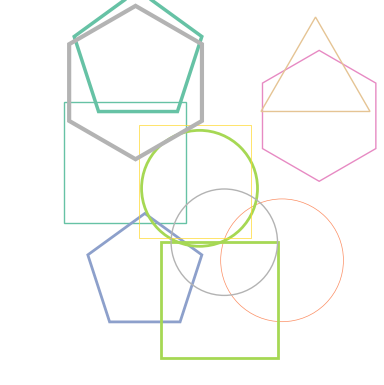[{"shape": "square", "thickness": 1, "radius": 0.79, "center": [0.326, 0.578]}, {"shape": "pentagon", "thickness": 2.5, "radius": 0.87, "center": [0.358, 0.851]}, {"shape": "circle", "thickness": 0.5, "radius": 0.8, "center": [0.733, 0.324]}, {"shape": "pentagon", "thickness": 2, "radius": 0.78, "center": [0.376, 0.29]}, {"shape": "hexagon", "thickness": 1, "radius": 0.85, "center": [0.829, 0.699]}, {"shape": "square", "thickness": 2, "radius": 0.76, "center": [0.569, 0.221]}, {"shape": "circle", "thickness": 2, "radius": 0.75, "center": [0.518, 0.511]}, {"shape": "square", "thickness": 0.5, "radius": 0.73, "center": [0.506, 0.528]}, {"shape": "triangle", "thickness": 1, "radius": 0.82, "center": [0.82, 0.792]}, {"shape": "circle", "thickness": 1, "radius": 0.69, "center": [0.583, 0.371]}, {"shape": "hexagon", "thickness": 3, "radius": 1.0, "center": [0.352, 0.786]}]